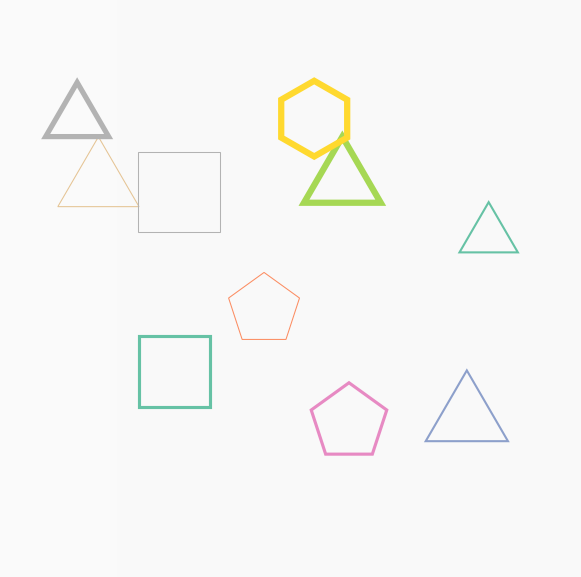[{"shape": "square", "thickness": 1.5, "radius": 0.31, "center": [0.3, 0.356]}, {"shape": "triangle", "thickness": 1, "radius": 0.29, "center": [0.841, 0.591]}, {"shape": "pentagon", "thickness": 0.5, "radius": 0.32, "center": [0.454, 0.463]}, {"shape": "triangle", "thickness": 1, "radius": 0.41, "center": [0.803, 0.276]}, {"shape": "pentagon", "thickness": 1.5, "radius": 0.34, "center": [0.6, 0.268]}, {"shape": "triangle", "thickness": 3, "radius": 0.38, "center": [0.589, 0.686]}, {"shape": "hexagon", "thickness": 3, "radius": 0.33, "center": [0.541, 0.794]}, {"shape": "triangle", "thickness": 0.5, "radius": 0.4, "center": [0.169, 0.682]}, {"shape": "triangle", "thickness": 2.5, "radius": 0.31, "center": [0.133, 0.794]}, {"shape": "square", "thickness": 0.5, "radius": 0.35, "center": [0.308, 0.667]}]